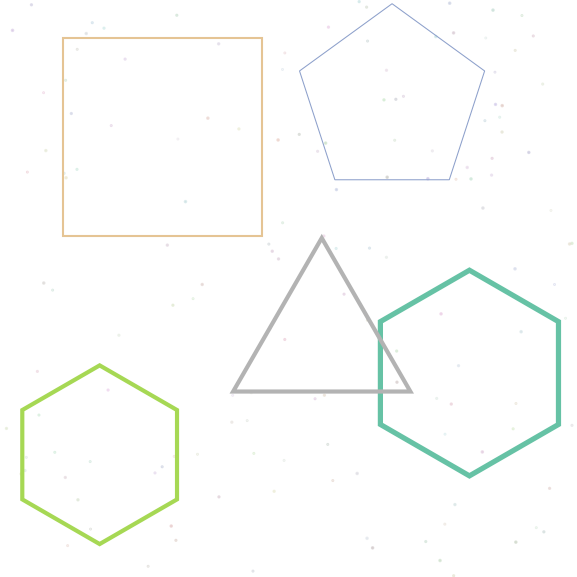[{"shape": "hexagon", "thickness": 2.5, "radius": 0.89, "center": [0.813, 0.353]}, {"shape": "pentagon", "thickness": 0.5, "radius": 0.84, "center": [0.679, 0.824]}, {"shape": "hexagon", "thickness": 2, "radius": 0.77, "center": [0.173, 0.212]}, {"shape": "square", "thickness": 1, "radius": 0.86, "center": [0.281, 0.762]}, {"shape": "triangle", "thickness": 2, "radius": 0.89, "center": [0.557, 0.41]}]